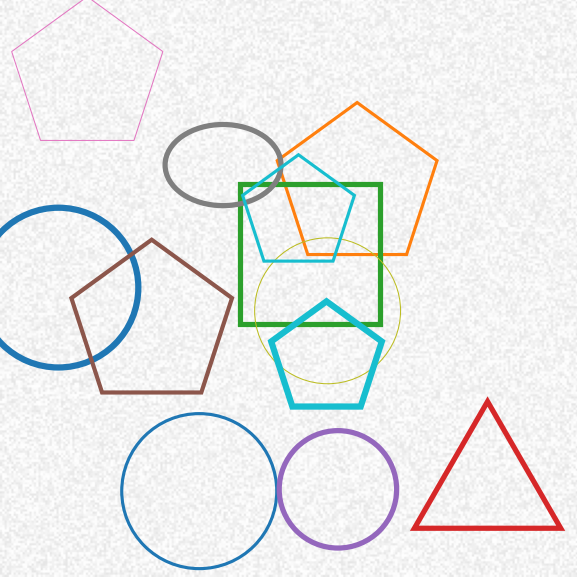[{"shape": "circle", "thickness": 1.5, "radius": 0.67, "center": [0.345, 0.149]}, {"shape": "circle", "thickness": 3, "radius": 0.69, "center": [0.101, 0.501]}, {"shape": "pentagon", "thickness": 1.5, "radius": 0.73, "center": [0.618, 0.676]}, {"shape": "square", "thickness": 2.5, "radius": 0.61, "center": [0.537, 0.559]}, {"shape": "triangle", "thickness": 2.5, "radius": 0.73, "center": [0.844, 0.158]}, {"shape": "circle", "thickness": 2.5, "radius": 0.51, "center": [0.585, 0.152]}, {"shape": "pentagon", "thickness": 2, "radius": 0.73, "center": [0.263, 0.438]}, {"shape": "pentagon", "thickness": 0.5, "radius": 0.69, "center": [0.151, 0.867]}, {"shape": "oval", "thickness": 2.5, "radius": 0.5, "center": [0.386, 0.713]}, {"shape": "circle", "thickness": 0.5, "radius": 0.63, "center": [0.567, 0.461]}, {"shape": "pentagon", "thickness": 1.5, "radius": 0.51, "center": [0.517, 0.629]}, {"shape": "pentagon", "thickness": 3, "radius": 0.5, "center": [0.565, 0.377]}]